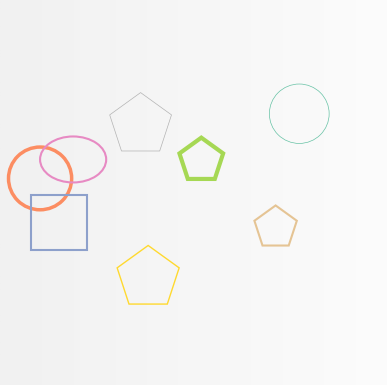[{"shape": "circle", "thickness": 0.5, "radius": 0.39, "center": [0.772, 0.705]}, {"shape": "circle", "thickness": 2.5, "radius": 0.41, "center": [0.103, 0.537]}, {"shape": "square", "thickness": 1.5, "radius": 0.36, "center": [0.153, 0.423]}, {"shape": "oval", "thickness": 1.5, "radius": 0.43, "center": [0.189, 0.586]}, {"shape": "pentagon", "thickness": 3, "radius": 0.3, "center": [0.519, 0.583]}, {"shape": "pentagon", "thickness": 1, "radius": 0.42, "center": [0.382, 0.278]}, {"shape": "pentagon", "thickness": 1.5, "radius": 0.29, "center": [0.711, 0.409]}, {"shape": "pentagon", "thickness": 0.5, "radius": 0.42, "center": [0.363, 0.676]}]